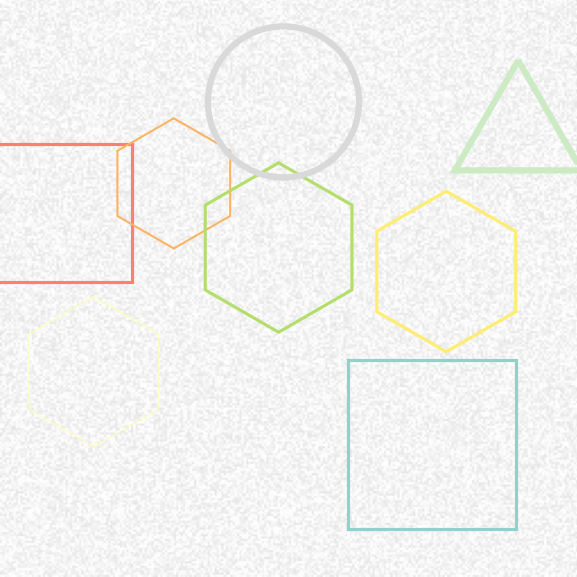[{"shape": "square", "thickness": 1.5, "radius": 0.73, "center": [0.748, 0.229]}, {"shape": "hexagon", "thickness": 0.5, "radius": 0.65, "center": [0.162, 0.355]}, {"shape": "square", "thickness": 1.5, "radius": 0.59, "center": [0.109, 0.63]}, {"shape": "hexagon", "thickness": 1, "radius": 0.56, "center": [0.301, 0.682]}, {"shape": "hexagon", "thickness": 1.5, "radius": 0.73, "center": [0.482, 0.571]}, {"shape": "circle", "thickness": 3, "radius": 0.65, "center": [0.491, 0.823]}, {"shape": "triangle", "thickness": 3, "radius": 0.63, "center": [0.897, 0.768]}, {"shape": "hexagon", "thickness": 1.5, "radius": 0.7, "center": [0.773, 0.529]}]